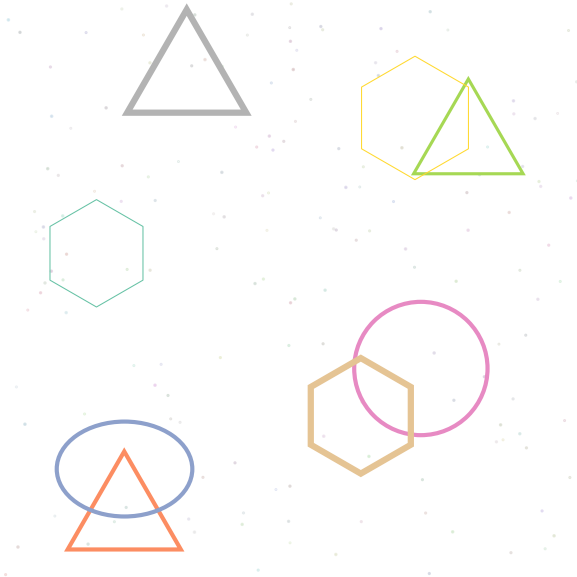[{"shape": "hexagon", "thickness": 0.5, "radius": 0.46, "center": [0.167, 0.561]}, {"shape": "triangle", "thickness": 2, "radius": 0.57, "center": [0.215, 0.104]}, {"shape": "oval", "thickness": 2, "radius": 0.59, "center": [0.216, 0.187]}, {"shape": "circle", "thickness": 2, "radius": 0.58, "center": [0.729, 0.361]}, {"shape": "triangle", "thickness": 1.5, "radius": 0.55, "center": [0.811, 0.753]}, {"shape": "hexagon", "thickness": 0.5, "radius": 0.53, "center": [0.719, 0.795]}, {"shape": "hexagon", "thickness": 3, "radius": 0.5, "center": [0.625, 0.279]}, {"shape": "triangle", "thickness": 3, "radius": 0.6, "center": [0.323, 0.864]}]